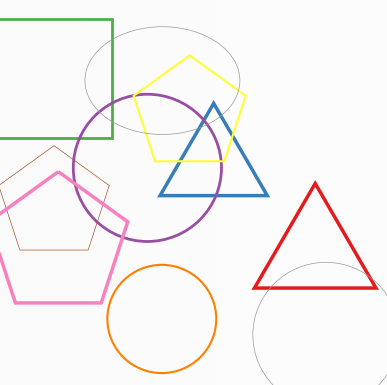[{"shape": "triangle", "thickness": 2.5, "radius": 0.91, "center": [0.813, 0.342]}, {"shape": "triangle", "thickness": 2.5, "radius": 0.8, "center": [0.551, 0.572]}, {"shape": "square", "thickness": 2, "radius": 0.77, "center": [0.136, 0.796]}, {"shape": "circle", "thickness": 2, "radius": 0.96, "center": [0.38, 0.564]}, {"shape": "circle", "thickness": 1.5, "radius": 0.7, "center": [0.418, 0.172]}, {"shape": "pentagon", "thickness": 1.5, "radius": 0.76, "center": [0.489, 0.704]}, {"shape": "pentagon", "thickness": 0.5, "radius": 0.75, "center": [0.139, 0.472]}, {"shape": "pentagon", "thickness": 2.5, "radius": 0.94, "center": [0.151, 0.366]}, {"shape": "circle", "thickness": 0.5, "radius": 0.94, "center": [0.841, 0.13]}, {"shape": "oval", "thickness": 0.5, "radius": 1.0, "center": [0.419, 0.791]}]